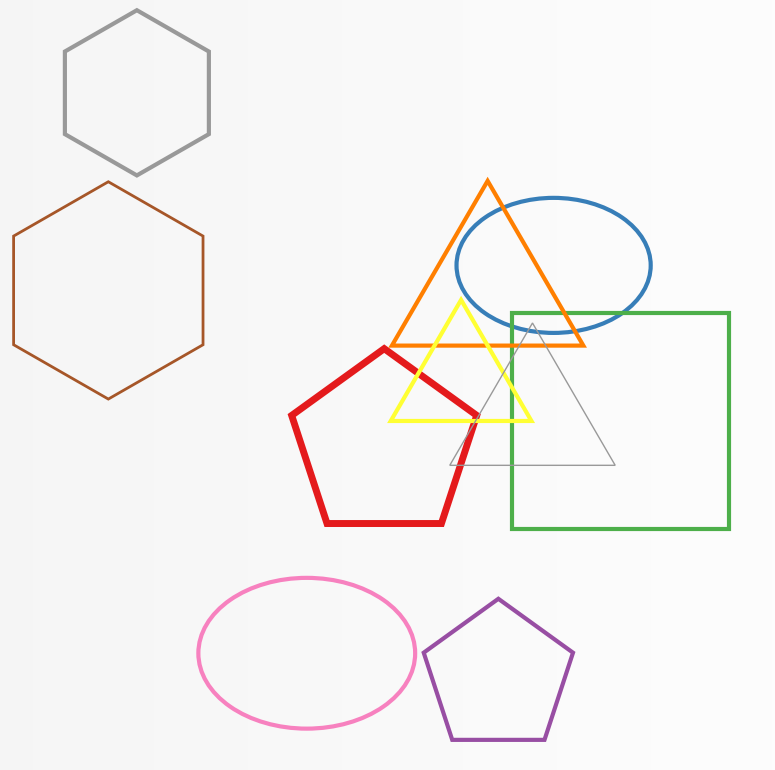[{"shape": "pentagon", "thickness": 2.5, "radius": 0.63, "center": [0.496, 0.422]}, {"shape": "oval", "thickness": 1.5, "radius": 0.63, "center": [0.714, 0.655]}, {"shape": "square", "thickness": 1.5, "radius": 0.7, "center": [0.801, 0.453]}, {"shape": "pentagon", "thickness": 1.5, "radius": 0.51, "center": [0.643, 0.121]}, {"shape": "triangle", "thickness": 1.5, "radius": 0.71, "center": [0.629, 0.622]}, {"shape": "triangle", "thickness": 1.5, "radius": 0.52, "center": [0.595, 0.506]}, {"shape": "hexagon", "thickness": 1, "radius": 0.71, "center": [0.14, 0.623]}, {"shape": "oval", "thickness": 1.5, "radius": 0.7, "center": [0.396, 0.152]}, {"shape": "hexagon", "thickness": 1.5, "radius": 0.54, "center": [0.177, 0.879]}, {"shape": "triangle", "thickness": 0.5, "radius": 0.62, "center": [0.687, 0.457]}]